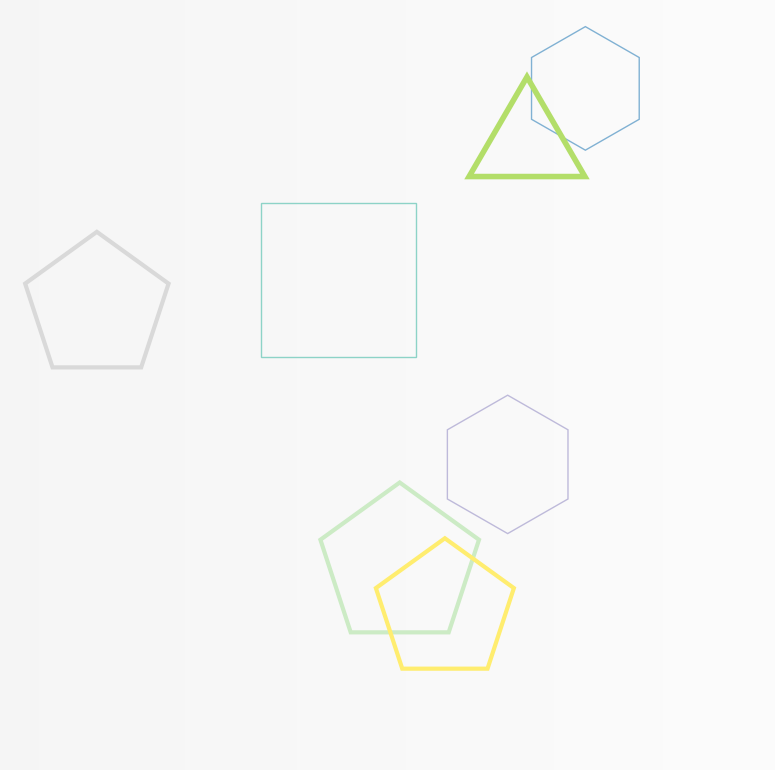[{"shape": "square", "thickness": 0.5, "radius": 0.5, "center": [0.436, 0.636]}, {"shape": "hexagon", "thickness": 0.5, "radius": 0.45, "center": [0.655, 0.397]}, {"shape": "hexagon", "thickness": 0.5, "radius": 0.4, "center": [0.755, 0.885]}, {"shape": "triangle", "thickness": 2, "radius": 0.43, "center": [0.68, 0.814]}, {"shape": "pentagon", "thickness": 1.5, "radius": 0.49, "center": [0.125, 0.602]}, {"shape": "pentagon", "thickness": 1.5, "radius": 0.54, "center": [0.516, 0.266]}, {"shape": "pentagon", "thickness": 1.5, "radius": 0.47, "center": [0.574, 0.207]}]